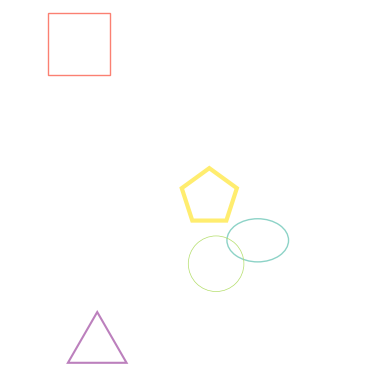[{"shape": "oval", "thickness": 1, "radius": 0.4, "center": [0.669, 0.376]}, {"shape": "square", "thickness": 1, "radius": 0.4, "center": [0.205, 0.887]}, {"shape": "circle", "thickness": 0.5, "radius": 0.36, "center": [0.561, 0.315]}, {"shape": "triangle", "thickness": 1.5, "radius": 0.44, "center": [0.253, 0.102]}, {"shape": "pentagon", "thickness": 3, "radius": 0.38, "center": [0.544, 0.488]}]